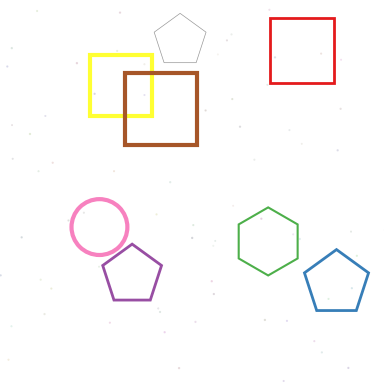[{"shape": "square", "thickness": 2, "radius": 0.42, "center": [0.784, 0.869]}, {"shape": "pentagon", "thickness": 2, "radius": 0.44, "center": [0.874, 0.264]}, {"shape": "hexagon", "thickness": 1.5, "radius": 0.44, "center": [0.697, 0.373]}, {"shape": "pentagon", "thickness": 2, "radius": 0.4, "center": [0.343, 0.286]}, {"shape": "square", "thickness": 3, "radius": 0.4, "center": [0.314, 0.778]}, {"shape": "square", "thickness": 3, "radius": 0.47, "center": [0.418, 0.717]}, {"shape": "circle", "thickness": 3, "radius": 0.36, "center": [0.258, 0.41]}, {"shape": "pentagon", "thickness": 0.5, "radius": 0.35, "center": [0.468, 0.894]}]